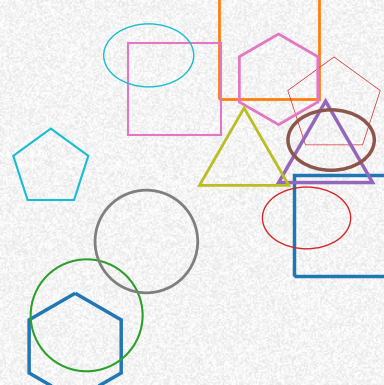[{"shape": "square", "thickness": 2.5, "radius": 0.65, "center": [0.893, 0.415]}, {"shape": "hexagon", "thickness": 2.5, "radius": 0.69, "center": [0.195, 0.1]}, {"shape": "square", "thickness": 2, "radius": 0.65, "center": [0.698, 0.874]}, {"shape": "circle", "thickness": 1.5, "radius": 0.73, "center": [0.225, 0.181]}, {"shape": "oval", "thickness": 1, "radius": 0.57, "center": [0.796, 0.434]}, {"shape": "pentagon", "thickness": 0.5, "radius": 0.63, "center": [0.868, 0.726]}, {"shape": "triangle", "thickness": 2.5, "radius": 0.7, "center": [0.846, 0.596]}, {"shape": "oval", "thickness": 2.5, "radius": 0.56, "center": [0.86, 0.636]}, {"shape": "square", "thickness": 1.5, "radius": 0.6, "center": [0.453, 0.769]}, {"shape": "hexagon", "thickness": 2, "radius": 0.59, "center": [0.724, 0.794]}, {"shape": "circle", "thickness": 2, "radius": 0.67, "center": [0.38, 0.373]}, {"shape": "triangle", "thickness": 2, "radius": 0.67, "center": [0.634, 0.586]}, {"shape": "oval", "thickness": 1, "radius": 0.58, "center": [0.386, 0.856]}, {"shape": "pentagon", "thickness": 1.5, "radius": 0.51, "center": [0.132, 0.563]}]